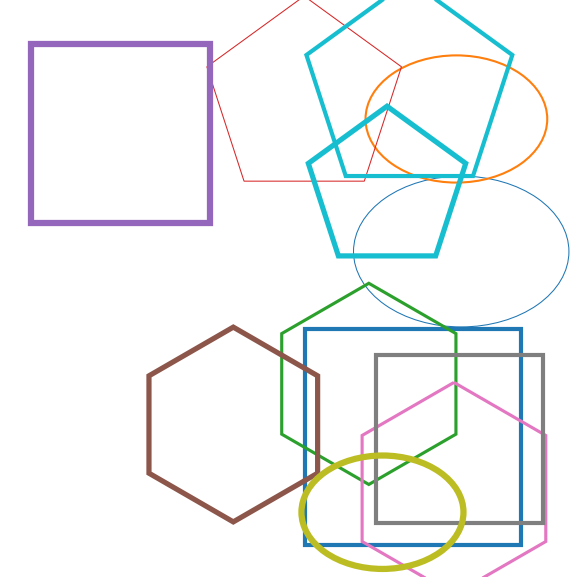[{"shape": "oval", "thickness": 0.5, "radius": 0.93, "center": [0.799, 0.564]}, {"shape": "square", "thickness": 2, "radius": 0.93, "center": [0.716, 0.243]}, {"shape": "oval", "thickness": 1, "radius": 0.79, "center": [0.79, 0.793]}, {"shape": "hexagon", "thickness": 1.5, "radius": 0.87, "center": [0.639, 0.334]}, {"shape": "pentagon", "thickness": 0.5, "radius": 0.89, "center": [0.527, 0.829]}, {"shape": "square", "thickness": 3, "radius": 0.78, "center": [0.209, 0.768]}, {"shape": "hexagon", "thickness": 2.5, "radius": 0.84, "center": [0.404, 0.264]}, {"shape": "hexagon", "thickness": 1.5, "radius": 0.92, "center": [0.786, 0.153]}, {"shape": "square", "thickness": 2, "radius": 0.72, "center": [0.795, 0.239]}, {"shape": "oval", "thickness": 3, "radius": 0.7, "center": [0.662, 0.112]}, {"shape": "pentagon", "thickness": 2, "radius": 0.94, "center": [0.709, 0.846]}, {"shape": "pentagon", "thickness": 2.5, "radius": 0.72, "center": [0.67, 0.672]}]